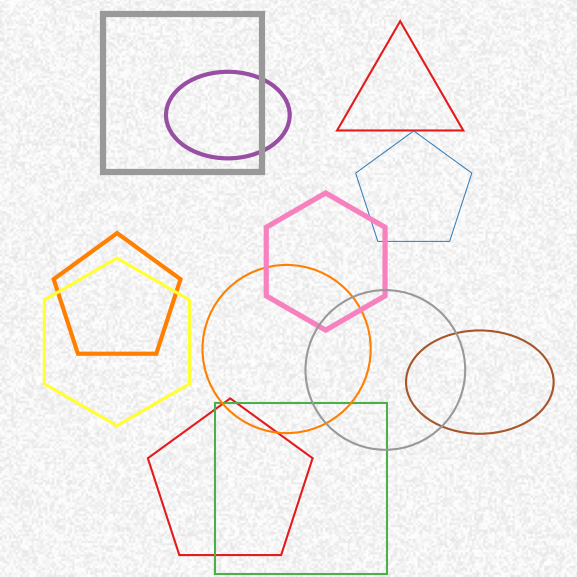[{"shape": "pentagon", "thickness": 1, "radius": 0.75, "center": [0.399, 0.159]}, {"shape": "triangle", "thickness": 1, "radius": 0.63, "center": [0.693, 0.836]}, {"shape": "pentagon", "thickness": 0.5, "radius": 0.53, "center": [0.716, 0.667]}, {"shape": "square", "thickness": 1, "radius": 0.74, "center": [0.521, 0.154]}, {"shape": "oval", "thickness": 2, "radius": 0.54, "center": [0.395, 0.8]}, {"shape": "pentagon", "thickness": 2, "radius": 0.58, "center": [0.203, 0.48]}, {"shape": "circle", "thickness": 1, "radius": 0.73, "center": [0.496, 0.395]}, {"shape": "hexagon", "thickness": 1.5, "radius": 0.73, "center": [0.202, 0.407]}, {"shape": "oval", "thickness": 1, "radius": 0.64, "center": [0.831, 0.337]}, {"shape": "hexagon", "thickness": 2.5, "radius": 0.59, "center": [0.564, 0.546]}, {"shape": "square", "thickness": 3, "radius": 0.69, "center": [0.316, 0.838]}, {"shape": "circle", "thickness": 1, "radius": 0.69, "center": [0.667, 0.359]}]